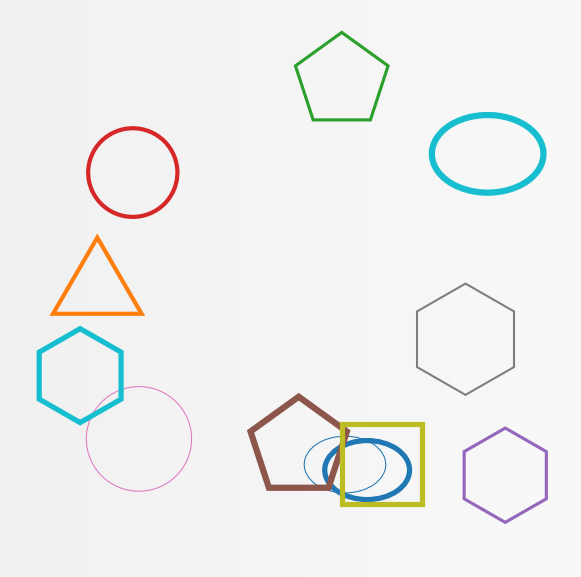[{"shape": "oval", "thickness": 0.5, "radius": 0.35, "center": [0.594, 0.195]}, {"shape": "oval", "thickness": 2.5, "radius": 0.36, "center": [0.632, 0.185]}, {"shape": "triangle", "thickness": 2, "radius": 0.44, "center": [0.167, 0.5]}, {"shape": "pentagon", "thickness": 1.5, "radius": 0.42, "center": [0.588, 0.859]}, {"shape": "circle", "thickness": 2, "radius": 0.38, "center": [0.228, 0.7]}, {"shape": "hexagon", "thickness": 1.5, "radius": 0.41, "center": [0.869, 0.176]}, {"shape": "pentagon", "thickness": 3, "radius": 0.44, "center": [0.514, 0.225]}, {"shape": "circle", "thickness": 0.5, "radius": 0.45, "center": [0.239, 0.239]}, {"shape": "hexagon", "thickness": 1, "radius": 0.48, "center": [0.801, 0.412]}, {"shape": "square", "thickness": 2.5, "radius": 0.35, "center": [0.657, 0.196]}, {"shape": "oval", "thickness": 3, "radius": 0.48, "center": [0.839, 0.733]}, {"shape": "hexagon", "thickness": 2.5, "radius": 0.41, "center": [0.138, 0.349]}]